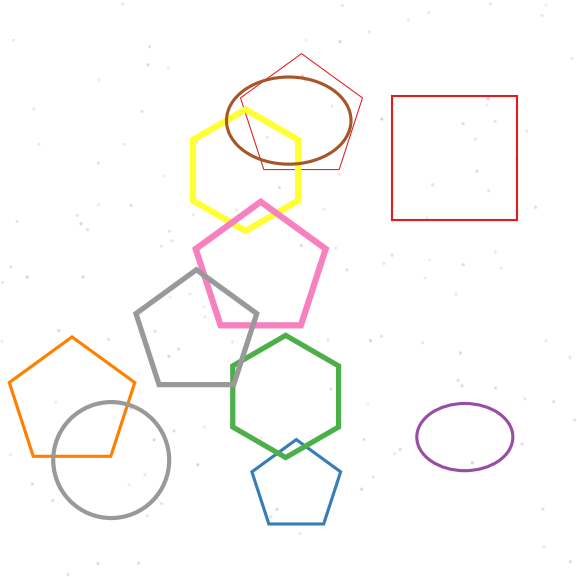[{"shape": "square", "thickness": 1, "radius": 0.54, "center": [0.787, 0.726]}, {"shape": "pentagon", "thickness": 0.5, "radius": 0.56, "center": [0.522, 0.795]}, {"shape": "pentagon", "thickness": 1.5, "radius": 0.4, "center": [0.513, 0.157]}, {"shape": "hexagon", "thickness": 2.5, "radius": 0.53, "center": [0.495, 0.313]}, {"shape": "oval", "thickness": 1.5, "radius": 0.42, "center": [0.805, 0.242]}, {"shape": "pentagon", "thickness": 1.5, "radius": 0.57, "center": [0.125, 0.301]}, {"shape": "hexagon", "thickness": 3, "radius": 0.53, "center": [0.425, 0.704]}, {"shape": "oval", "thickness": 1.5, "radius": 0.54, "center": [0.5, 0.79]}, {"shape": "pentagon", "thickness": 3, "radius": 0.59, "center": [0.451, 0.531]}, {"shape": "circle", "thickness": 2, "radius": 0.5, "center": [0.193, 0.202]}, {"shape": "pentagon", "thickness": 2.5, "radius": 0.55, "center": [0.34, 0.422]}]